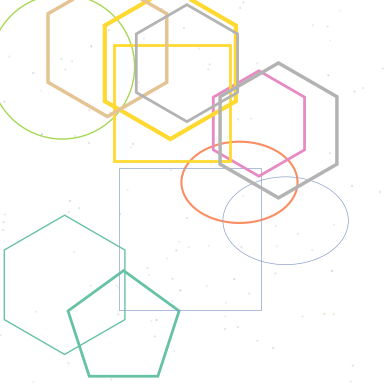[{"shape": "pentagon", "thickness": 2, "radius": 0.76, "center": [0.321, 0.145]}, {"shape": "hexagon", "thickness": 1, "radius": 0.9, "center": [0.168, 0.26]}, {"shape": "oval", "thickness": 1.5, "radius": 0.75, "center": [0.622, 0.526]}, {"shape": "oval", "thickness": 0.5, "radius": 0.81, "center": [0.742, 0.427]}, {"shape": "square", "thickness": 0.5, "radius": 0.92, "center": [0.492, 0.378]}, {"shape": "hexagon", "thickness": 2, "radius": 0.68, "center": [0.673, 0.679]}, {"shape": "circle", "thickness": 1, "radius": 0.94, "center": [0.162, 0.827]}, {"shape": "square", "thickness": 2, "radius": 0.75, "center": [0.448, 0.734]}, {"shape": "hexagon", "thickness": 3, "radius": 0.98, "center": [0.442, 0.835]}, {"shape": "hexagon", "thickness": 2.5, "radius": 0.89, "center": [0.279, 0.875]}, {"shape": "hexagon", "thickness": 2.5, "radius": 0.88, "center": [0.723, 0.661]}, {"shape": "hexagon", "thickness": 2, "radius": 0.76, "center": [0.486, 0.836]}]